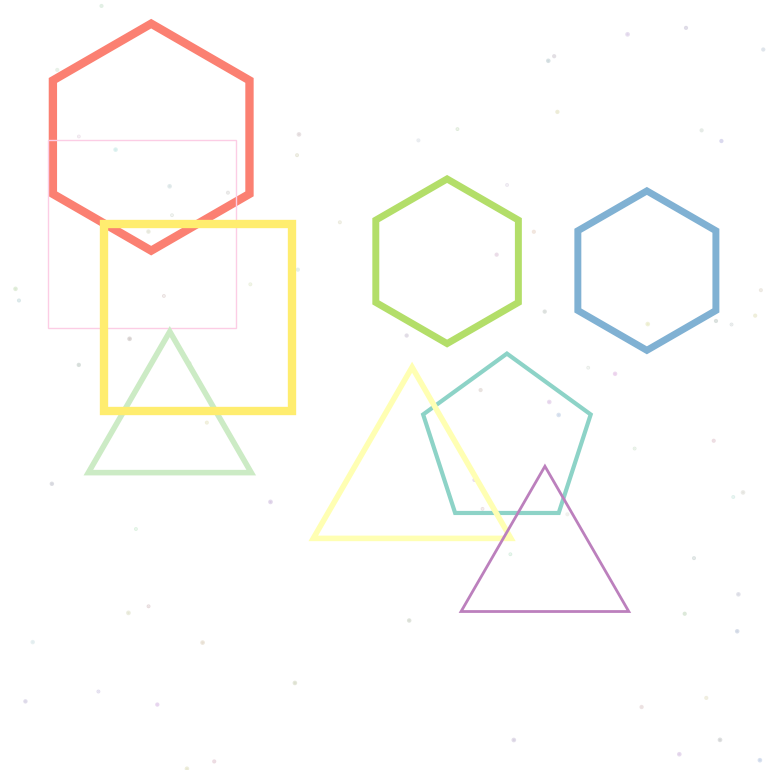[{"shape": "pentagon", "thickness": 1.5, "radius": 0.57, "center": [0.658, 0.426]}, {"shape": "triangle", "thickness": 2, "radius": 0.74, "center": [0.535, 0.375]}, {"shape": "hexagon", "thickness": 3, "radius": 0.74, "center": [0.196, 0.822]}, {"shape": "hexagon", "thickness": 2.5, "radius": 0.52, "center": [0.84, 0.649]}, {"shape": "hexagon", "thickness": 2.5, "radius": 0.53, "center": [0.581, 0.661]}, {"shape": "square", "thickness": 0.5, "radius": 0.61, "center": [0.184, 0.696]}, {"shape": "triangle", "thickness": 1, "radius": 0.63, "center": [0.708, 0.269]}, {"shape": "triangle", "thickness": 2, "radius": 0.61, "center": [0.221, 0.447]}, {"shape": "square", "thickness": 3, "radius": 0.61, "center": [0.257, 0.588]}]